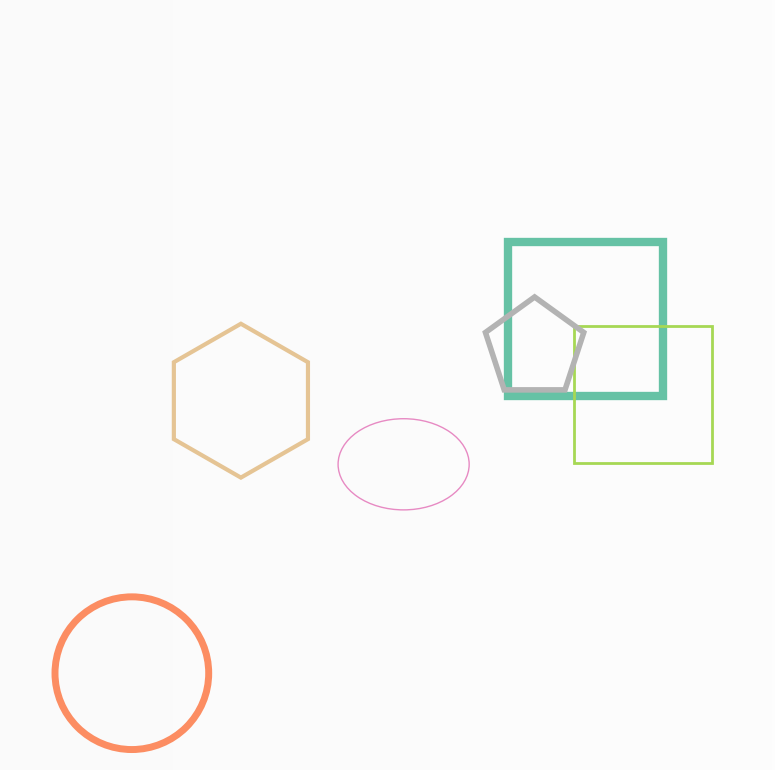[{"shape": "square", "thickness": 3, "radius": 0.5, "center": [0.755, 0.586]}, {"shape": "circle", "thickness": 2.5, "radius": 0.5, "center": [0.17, 0.126]}, {"shape": "oval", "thickness": 0.5, "radius": 0.42, "center": [0.521, 0.397]}, {"shape": "square", "thickness": 1, "radius": 0.44, "center": [0.829, 0.487]}, {"shape": "hexagon", "thickness": 1.5, "radius": 0.5, "center": [0.311, 0.48]}, {"shape": "pentagon", "thickness": 2, "radius": 0.33, "center": [0.69, 0.548]}]